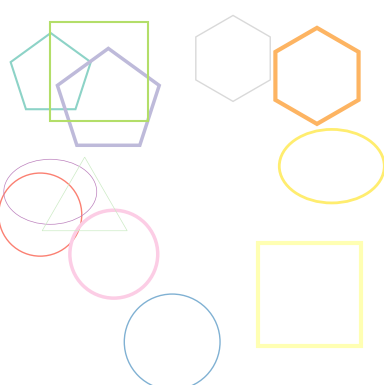[{"shape": "pentagon", "thickness": 1.5, "radius": 0.55, "center": [0.132, 0.805]}, {"shape": "square", "thickness": 3, "radius": 0.67, "center": [0.803, 0.236]}, {"shape": "pentagon", "thickness": 2.5, "radius": 0.7, "center": [0.281, 0.735]}, {"shape": "circle", "thickness": 1, "radius": 0.54, "center": [0.104, 0.443]}, {"shape": "circle", "thickness": 1, "radius": 0.62, "center": [0.447, 0.112]}, {"shape": "hexagon", "thickness": 3, "radius": 0.62, "center": [0.823, 0.803]}, {"shape": "square", "thickness": 1.5, "radius": 0.64, "center": [0.257, 0.815]}, {"shape": "circle", "thickness": 2.5, "radius": 0.57, "center": [0.296, 0.34]}, {"shape": "hexagon", "thickness": 1, "radius": 0.56, "center": [0.605, 0.848]}, {"shape": "oval", "thickness": 0.5, "radius": 0.6, "center": [0.131, 0.502]}, {"shape": "triangle", "thickness": 0.5, "radius": 0.64, "center": [0.22, 0.464]}, {"shape": "oval", "thickness": 2, "radius": 0.68, "center": [0.862, 0.568]}]